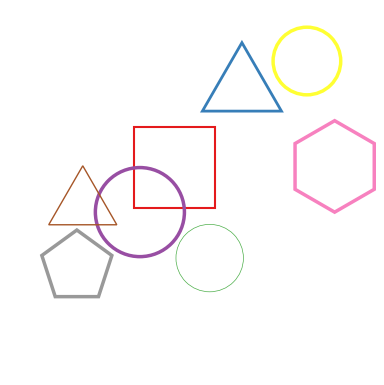[{"shape": "square", "thickness": 1.5, "radius": 0.53, "center": [0.454, 0.566]}, {"shape": "triangle", "thickness": 2, "radius": 0.59, "center": [0.628, 0.771]}, {"shape": "circle", "thickness": 0.5, "radius": 0.44, "center": [0.545, 0.33]}, {"shape": "circle", "thickness": 2.5, "radius": 0.58, "center": [0.363, 0.449]}, {"shape": "circle", "thickness": 2.5, "radius": 0.44, "center": [0.797, 0.842]}, {"shape": "triangle", "thickness": 1, "radius": 0.51, "center": [0.215, 0.467]}, {"shape": "hexagon", "thickness": 2.5, "radius": 0.59, "center": [0.869, 0.568]}, {"shape": "pentagon", "thickness": 2.5, "radius": 0.48, "center": [0.2, 0.307]}]